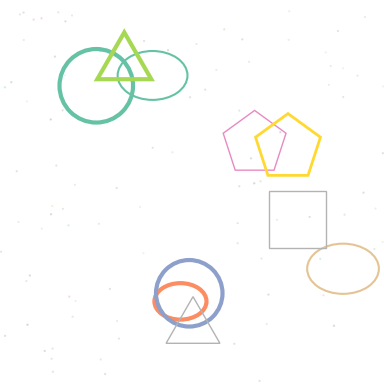[{"shape": "oval", "thickness": 1.5, "radius": 0.45, "center": [0.396, 0.804]}, {"shape": "circle", "thickness": 3, "radius": 0.48, "center": [0.25, 0.777]}, {"shape": "oval", "thickness": 3, "radius": 0.34, "center": [0.469, 0.217]}, {"shape": "circle", "thickness": 3, "radius": 0.43, "center": [0.492, 0.238]}, {"shape": "pentagon", "thickness": 1, "radius": 0.43, "center": [0.661, 0.627]}, {"shape": "triangle", "thickness": 3, "radius": 0.41, "center": [0.323, 0.835]}, {"shape": "pentagon", "thickness": 2, "radius": 0.44, "center": [0.748, 0.616]}, {"shape": "oval", "thickness": 1.5, "radius": 0.47, "center": [0.891, 0.302]}, {"shape": "triangle", "thickness": 1, "radius": 0.4, "center": [0.501, 0.149]}, {"shape": "square", "thickness": 1, "radius": 0.37, "center": [0.773, 0.43]}]